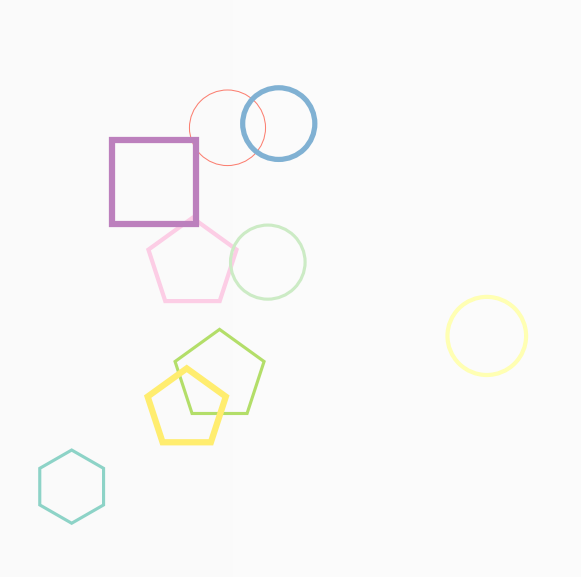[{"shape": "hexagon", "thickness": 1.5, "radius": 0.32, "center": [0.123, 0.156]}, {"shape": "circle", "thickness": 2, "radius": 0.34, "center": [0.837, 0.417]}, {"shape": "circle", "thickness": 0.5, "radius": 0.33, "center": [0.391, 0.778]}, {"shape": "circle", "thickness": 2.5, "radius": 0.31, "center": [0.48, 0.785]}, {"shape": "pentagon", "thickness": 1.5, "radius": 0.4, "center": [0.378, 0.348]}, {"shape": "pentagon", "thickness": 2, "radius": 0.4, "center": [0.331, 0.542]}, {"shape": "square", "thickness": 3, "radius": 0.36, "center": [0.265, 0.683]}, {"shape": "circle", "thickness": 1.5, "radius": 0.32, "center": [0.461, 0.545]}, {"shape": "pentagon", "thickness": 3, "radius": 0.35, "center": [0.321, 0.29]}]